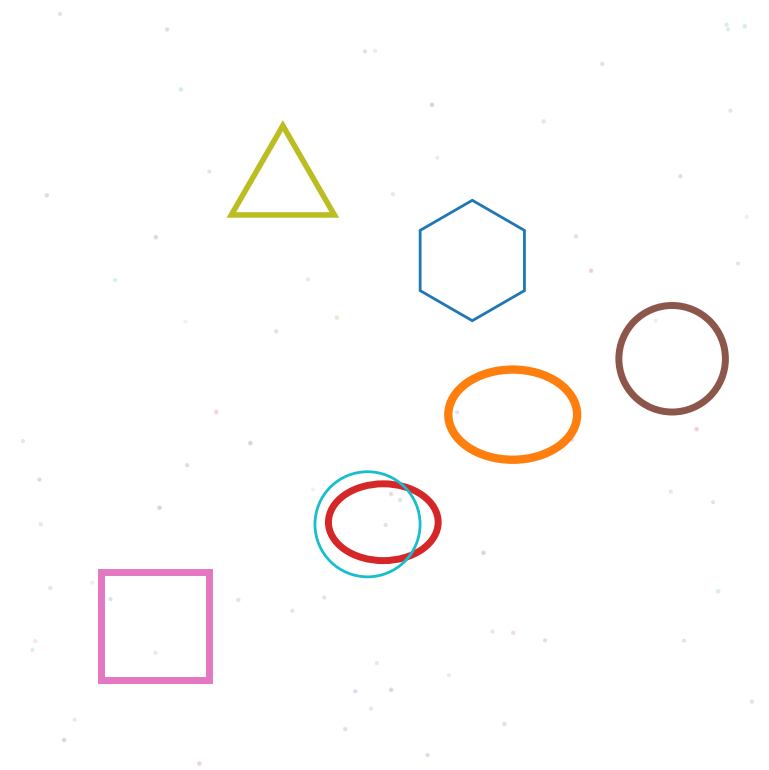[{"shape": "hexagon", "thickness": 1, "radius": 0.39, "center": [0.613, 0.662]}, {"shape": "oval", "thickness": 3, "radius": 0.42, "center": [0.666, 0.461]}, {"shape": "oval", "thickness": 2.5, "radius": 0.36, "center": [0.498, 0.322]}, {"shape": "circle", "thickness": 2.5, "radius": 0.35, "center": [0.873, 0.534]}, {"shape": "square", "thickness": 2.5, "radius": 0.35, "center": [0.201, 0.188]}, {"shape": "triangle", "thickness": 2, "radius": 0.39, "center": [0.367, 0.759]}, {"shape": "circle", "thickness": 1, "radius": 0.34, "center": [0.477, 0.319]}]